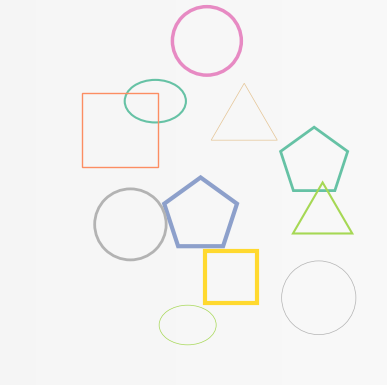[{"shape": "oval", "thickness": 1.5, "radius": 0.39, "center": [0.401, 0.737]}, {"shape": "pentagon", "thickness": 2, "radius": 0.46, "center": [0.811, 0.579]}, {"shape": "square", "thickness": 1, "radius": 0.48, "center": [0.31, 0.662]}, {"shape": "pentagon", "thickness": 3, "radius": 0.49, "center": [0.518, 0.44]}, {"shape": "circle", "thickness": 2.5, "radius": 0.44, "center": [0.534, 0.894]}, {"shape": "oval", "thickness": 0.5, "radius": 0.37, "center": [0.484, 0.156]}, {"shape": "triangle", "thickness": 1.5, "radius": 0.44, "center": [0.833, 0.438]}, {"shape": "square", "thickness": 3, "radius": 0.33, "center": [0.597, 0.281]}, {"shape": "triangle", "thickness": 0.5, "radius": 0.49, "center": [0.63, 0.685]}, {"shape": "circle", "thickness": 2, "radius": 0.46, "center": [0.337, 0.417]}, {"shape": "circle", "thickness": 0.5, "radius": 0.48, "center": [0.823, 0.227]}]